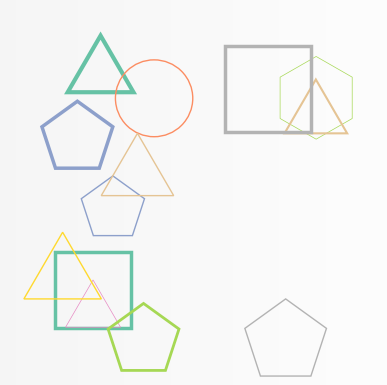[{"shape": "triangle", "thickness": 3, "radius": 0.49, "center": [0.26, 0.809]}, {"shape": "square", "thickness": 2.5, "radius": 0.49, "center": [0.24, 0.247]}, {"shape": "circle", "thickness": 1, "radius": 0.5, "center": [0.398, 0.745]}, {"shape": "pentagon", "thickness": 1, "radius": 0.43, "center": [0.291, 0.457]}, {"shape": "pentagon", "thickness": 2.5, "radius": 0.48, "center": [0.2, 0.641]}, {"shape": "triangle", "thickness": 0.5, "radius": 0.41, "center": [0.24, 0.191]}, {"shape": "hexagon", "thickness": 0.5, "radius": 0.54, "center": [0.816, 0.746]}, {"shape": "pentagon", "thickness": 2, "radius": 0.48, "center": [0.37, 0.116]}, {"shape": "triangle", "thickness": 1, "radius": 0.58, "center": [0.162, 0.281]}, {"shape": "triangle", "thickness": 1, "radius": 0.54, "center": [0.355, 0.546]}, {"shape": "triangle", "thickness": 1.5, "radius": 0.47, "center": [0.815, 0.7]}, {"shape": "square", "thickness": 2.5, "radius": 0.56, "center": [0.692, 0.769]}, {"shape": "pentagon", "thickness": 1, "radius": 0.55, "center": [0.737, 0.113]}]